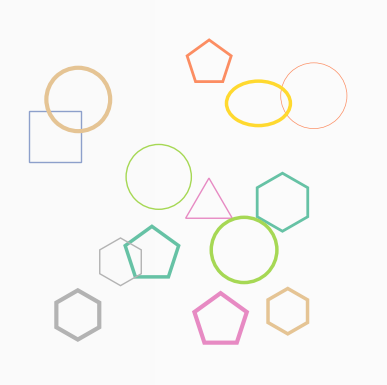[{"shape": "pentagon", "thickness": 2.5, "radius": 0.36, "center": [0.392, 0.339]}, {"shape": "hexagon", "thickness": 2, "radius": 0.38, "center": [0.729, 0.475]}, {"shape": "circle", "thickness": 0.5, "radius": 0.43, "center": [0.81, 0.751]}, {"shape": "pentagon", "thickness": 2, "radius": 0.3, "center": [0.54, 0.836]}, {"shape": "square", "thickness": 1, "radius": 0.33, "center": [0.142, 0.646]}, {"shape": "triangle", "thickness": 1, "radius": 0.35, "center": [0.539, 0.468]}, {"shape": "pentagon", "thickness": 3, "radius": 0.36, "center": [0.569, 0.168]}, {"shape": "circle", "thickness": 1, "radius": 0.42, "center": [0.41, 0.541]}, {"shape": "circle", "thickness": 2.5, "radius": 0.42, "center": [0.63, 0.351]}, {"shape": "oval", "thickness": 2.5, "radius": 0.41, "center": [0.667, 0.732]}, {"shape": "hexagon", "thickness": 2.5, "radius": 0.29, "center": [0.743, 0.192]}, {"shape": "circle", "thickness": 3, "radius": 0.41, "center": [0.202, 0.742]}, {"shape": "hexagon", "thickness": 1, "radius": 0.31, "center": [0.311, 0.32]}, {"shape": "hexagon", "thickness": 3, "radius": 0.32, "center": [0.201, 0.182]}]